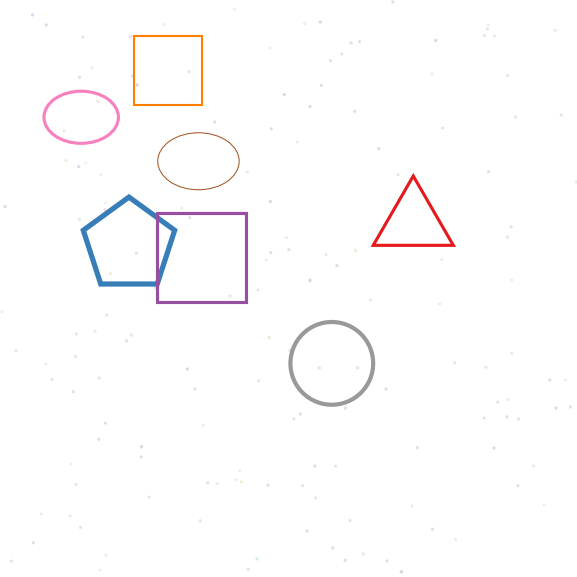[{"shape": "triangle", "thickness": 1.5, "radius": 0.4, "center": [0.716, 0.614]}, {"shape": "pentagon", "thickness": 2.5, "radius": 0.42, "center": [0.223, 0.575]}, {"shape": "square", "thickness": 1.5, "radius": 0.38, "center": [0.349, 0.554]}, {"shape": "square", "thickness": 1, "radius": 0.3, "center": [0.291, 0.877]}, {"shape": "oval", "thickness": 0.5, "radius": 0.35, "center": [0.344, 0.72]}, {"shape": "oval", "thickness": 1.5, "radius": 0.32, "center": [0.141, 0.796]}, {"shape": "circle", "thickness": 2, "radius": 0.36, "center": [0.575, 0.37]}]